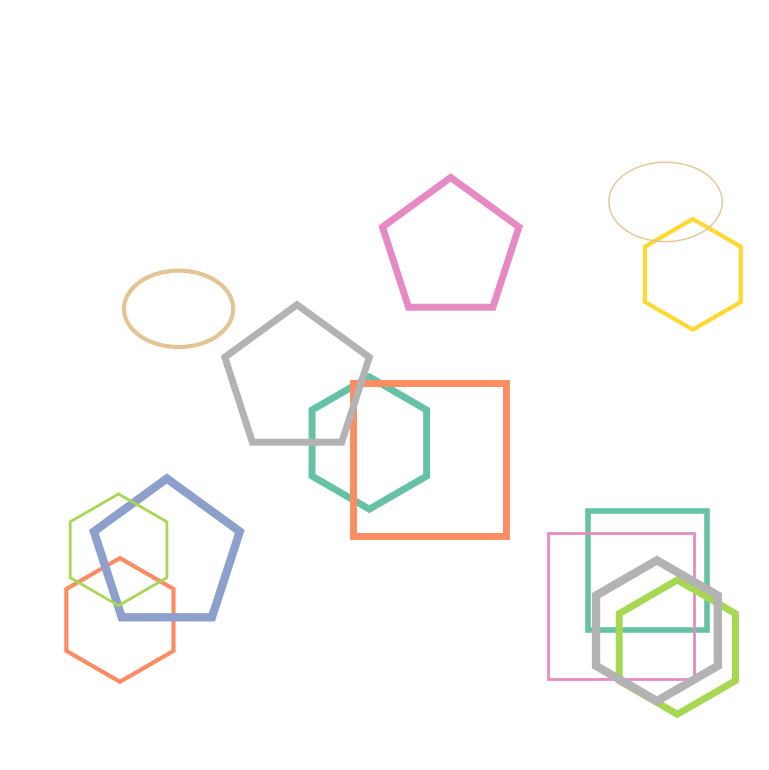[{"shape": "hexagon", "thickness": 2.5, "radius": 0.43, "center": [0.48, 0.425]}, {"shape": "square", "thickness": 2, "radius": 0.38, "center": [0.841, 0.259]}, {"shape": "hexagon", "thickness": 1.5, "radius": 0.4, "center": [0.156, 0.195]}, {"shape": "square", "thickness": 2.5, "radius": 0.5, "center": [0.557, 0.403]}, {"shape": "pentagon", "thickness": 3, "radius": 0.5, "center": [0.217, 0.279]}, {"shape": "pentagon", "thickness": 2.5, "radius": 0.47, "center": [0.585, 0.676]}, {"shape": "square", "thickness": 1, "radius": 0.47, "center": [0.807, 0.213]}, {"shape": "hexagon", "thickness": 2.5, "radius": 0.44, "center": [0.88, 0.16]}, {"shape": "hexagon", "thickness": 1, "radius": 0.36, "center": [0.154, 0.286]}, {"shape": "hexagon", "thickness": 1.5, "radius": 0.36, "center": [0.9, 0.644]}, {"shape": "oval", "thickness": 0.5, "radius": 0.37, "center": [0.864, 0.738]}, {"shape": "oval", "thickness": 1.5, "radius": 0.35, "center": [0.232, 0.599]}, {"shape": "pentagon", "thickness": 2.5, "radius": 0.49, "center": [0.386, 0.506]}, {"shape": "hexagon", "thickness": 3, "radius": 0.46, "center": [0.853, 0.181]}]